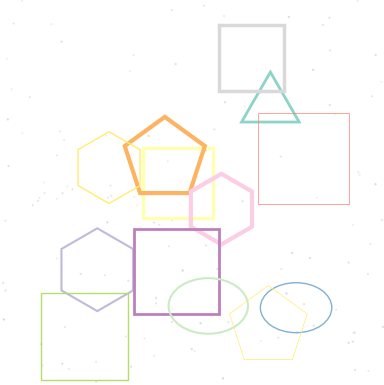[{"shape": "triangle", "thickness": 2, "radius": 0.43, "center": [0.702, 0.726]}, {"shape": "square", "thickness": 2.5, "radius": 0.45, "center": [0.461, 0.524]}, {"shape": "hexagon", "thickness": 1.5, "radius": 0.54, "center": [0.253, 0.299]}, {"shape": "square", "thickness": 0.5, "radius": 0.59, "center": [0.788, 0.587]}, {"shape": "oval", "thickness": 1, "radius": 0.46, "center": [0.769, 0.201]}, {"shape": "pentagon", "thickness": 3, "radius": 0.55, "center": [0.428, 0.587]}, {"shape": "square", "thickness": 1, "radius": 0.56, "center": [0.219, 0.126]}, {"shape": "hexagon", "thickness": 3, "radius": 0.46, "center": [0.575, 0.457]}, {"shape": "square", "thickness": 2.5, "radius": 0.43, "center": [0.653, 0.849]}, {"shape": "square", "thickness": 2, "radius": 0.55, "center": [0.458, 0.296]}, {"shape": "oval", "thickness": 1.5, "radius": 0.52, "center": [0.541, 0.205]}, {"shape": "pentagon", "thickness": 0.5, "radius": 0.53, "center": [0.697, 0.152]}, {"shape": "hexagon", "thickness": 1, "radius": 0.47, "center": [0.283, 0.565]}]